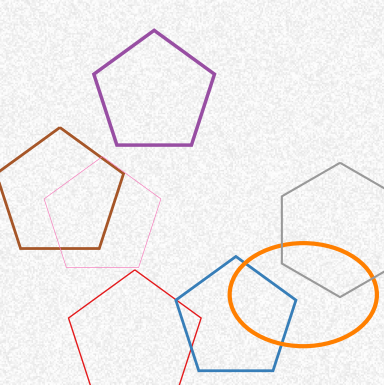[{"shape": "pentagon", "thickness": 1, "radius": 0.91, "center": [0.35, 0.118]}, {"shape": "pentagon", "thickness": 2, "radius": 0.82, "center": [0.613, 0.17]}, {"shape": "pentagon", "thickness": 2.5, "radius": 0.82, "center": [0.4, 0.756]}, {"shape": "oval", "thickness": 3, "radius": 0.96, "center": [0.788, 0.235]}, {"shape": "pentagon", "thickness": 2, "radius": 0.87, "center": [0.156, 0.495]}, {"shape": "pentagon", "thickness": 0.5, "radius": 0.8, "center": [0.266, 0.434]}, {"shape": "hexagon", "thickness": 1.5, "radius": 0.87, "center": [0.883, 0.403]}]